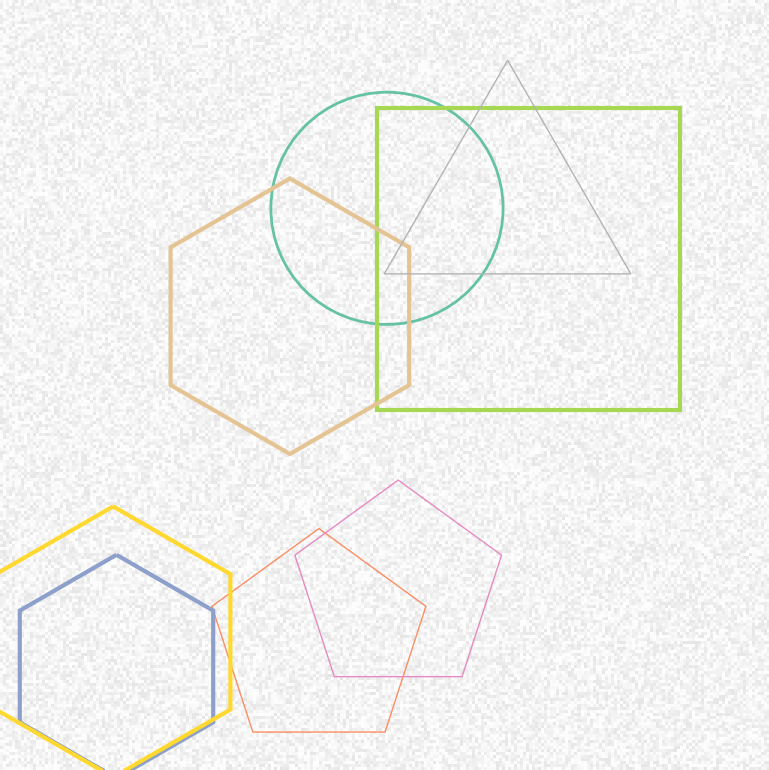[{"shape": "circle", "thickness": 1, "radius": 0.75, "center": [0.503, 0.729]}, {"shape": "pentagon", "thickness": 0.5, "radius": 0.73, "center": [0.414, 0.167]}, {"shape": "hexagon", "thickness": 1.5, "radius": 0.73, "center": [0.151, 0.134]}, {"shape": "pentagon", "thickness": 0.5, "radius": 0.71, "center": [0.517, 0.235]}, {"shape": "square", "thickness": 1.5, "radius": 0.98, "center": [0.687, 0.664]}, {"shape": "hexagon", "thickness": 1.5, "radius": 0.88, "center": [0.147, 0.166]}, {"shape": "hexagon", "thickness": 1.5, "radius": 0.89, "center": [0.376, 0.589]}, {"shape": "triangle", "thickness": 0.5, "radius": 0.92, "center": [0.659, 0.737]}]